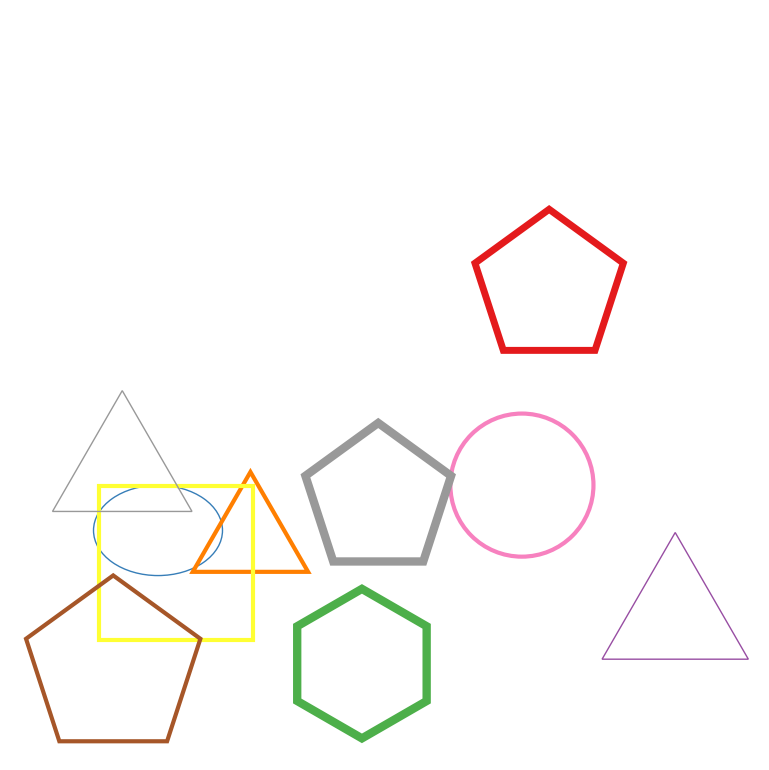[{"shape": "pentagon", "thickness": 2.5, "radius": 0.51, "center": [0.713, 0.627]}, {"shape": "oval", "thickness": 0.5, "radius": 0.42, "center": [0.205, 0.311]}, {"shape": "hexagon", "thickness": 3, "radius": 0.49, "center": [0.47, 0.138]}, {"shape": "triangle", "thickness": 0.5, "radius": 0.55, "center": [0.877, 0.199]}, {"shape": "triangle", "thickness": 1.5, "radius": 0.43, "center": [0.325, 0.301]}, {"shape": "square", "thickness": 1.5, "radius": 0.5, "center": [0.229, 0.269]}, {"shape": "pentagon", "thickness": 1.5, "radius": 0.6, "center": [0.147, 0.134]}, {"shape": "circle", "thickness": 1.5, "radius": 0.46, "center": [0.678, 0.37]}, {"shape": "triangle", "thickness": 0.5, "radius": 0.52, "center": [0.159, 0.388]}, {"shape": "pentagon", "thickness": 3, "radius": 0.5, "center": [0.491, 0.351]}]